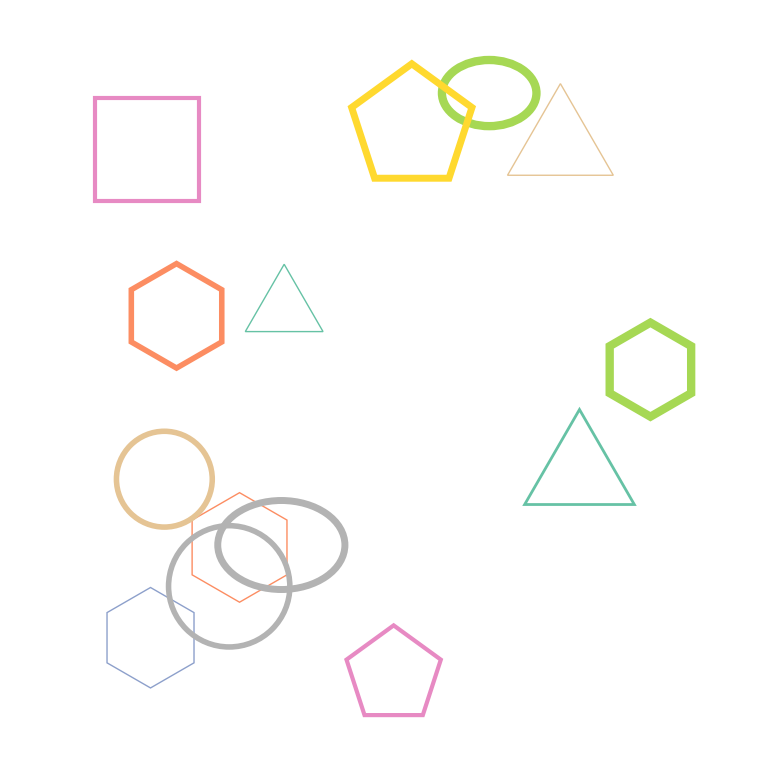[{"shape": "triangle", "thickness": 1, "radius": 0.41, "center": [0.753, 0.386]}, {"shape": "triangle", "thickness": 0.5, "radius": 0.29, "center": [0.369, 0.599]}, {"shape": "hexagon", "thickness": 2, "radius": 0.34, "center": [0.229, 0.59]}, {"shape": "hexagon", "thickness": 0.5, "radius": 0.36, "center": [0.311, 0.289]}, {"shape": "hexagon", "thickness": 0.5, "radius": 0.33, "center": [0.195, 0.172]}, {"shape": "pentagon", "thickness": 1.5, "radius": 0.32, "center": [0.511, 0.123]}, {"shape": "square", "thickness": 1.5, "radius": 0.34, "center": [0.191, 0.806]}, {"shape": "hexagon", "thickness": 3, "radius": 0.31, "center": [0.845, 0.52]}, {"shape": "oval", "thickness": 3, "radius": 0.31, "center": [0.635, 0.879]}, {"shape": "pentagon", "thickness": 2.5, "radius": 0.41, "center": [0.535, 0.835]}, {"shape": "triangle", "thickness": 0.5, "radius": 0.4, "center": [0.728, 0.812]}, {"shape": "circle", "thickness": 2, "radius": 0.31, "center": [0.213, 0.378]}, {"shape": "oval", "thickness": 2.5, "radius": 0.41, "center": [0.365, 0.292]}, {"shape": "circle", "thickness": 2, "radius": 0.39, "center": [0.298, 0.239]}]